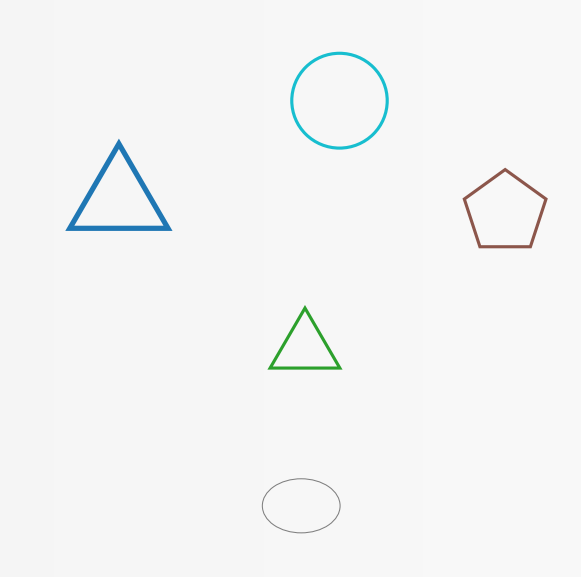[{"shape": "triangle", "thickness": 2.5, "radius": 0.49, "center": [0.205, 0.653]}, {"shape": "triangle", "thickness": 1.5, "radius": 0.35, "center": [0.525, 0.396]}, {"shape": "pentagon", "thickness": 1.5, "radius": 0.37, "center": [0.869, 0.632]}, {"shape": "oval", "thickness": 0.5, "radius": 0.33, "center": [0.518, 0.123]}, {"shape": "circle", "thickness": 1.5, "radius": 0.41, "center": [0.584, 0.825]}]